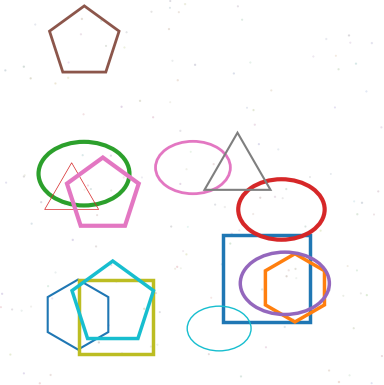[{"shape": "square", "thickness": 2.5, "radius": 0.56, "center": [0.692, 0.276]}, {"shape": "hexagon", "thickness": 1.5, "radius": 0.45, "center": [0.203, 0.183]}, {"shape": "hexagon", "thickness": 2.5, "radius": 0.44, "center": [0.766, 0.252]}, {"shape": "oval", "thickness": 3, "radius": 0.59, "center": [0.218, 0.549]}, {"shape": "oval", "thickness": 3, "radius": 0.56, "center": [0.731, 0.456]}, {"shape": "triangle", "thickness": 0.5, "radius": 0.4, "center": [0.186, 0.496]}, {"shape": "oval", "thickness": 2.5, "radius": 0.58, "center": [0.74, 0.264]}, {"shape": "pentagon", "thickness": 2, "radius": 0.48, "center": [0.219, 0.89]}, {"shape": "pentagon", "thickness": 3, "radius": 0.49, "center": [0.267, 0.493]}, {"shape": "oval", "thickness": 2, "radius": 0.49, "center": [0.501, 0.565]}, {"shape": "triangle", "thickness": 1.5, "radius": 0.49, "center": [0.617, 0.556]}, {"shape": "square", "thickness": 2.5, "radius": 0.48, "center": [0.302, 0.176]}, {"shape": "oval", "thickness": 1, "radius": 0.41, "center": [0.569, 0.147]}, {"shape": "pentagon", "thickness": 2.5, "radius": 0.56, "center": [0.293, 0.211]}]